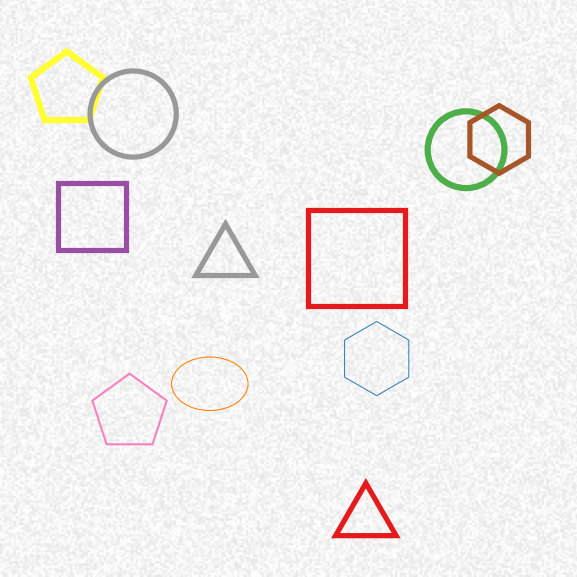[{"shape": "triangle", "thickness": 2.5, "radius": 0.3, "center": [0.634, 0.102]}, {"shape": "square", "thickness": 2.5, "radius": 0.42, "center": [0.618, 0.552]}, {"shape": "hexagon", "thickness": 0.5, "radius": 0.32, "center": [0.652, 0.378]}, {"shape": "circle", "thickness": 3, "radius": 0.33, "center": [0.807, 0.74]}, {"shape": "square", "thickness": 2.5, "radius": 0.29, "center": [0.16, 0.624]}, {"shape": "oval", "thickness": 0.5, "radius": 0.33, "center": [0.363, 0.335]}, {"shape": "pentagon", "thickness": 3, "radius": 0.33, "center": [0.116, 0.844]}, {"shape": "hexagon", "thickness": 2.5, "radius": 0.29, "center": [0.864, 0.758]}, {"shape": "pentagon", "thickness": 1, "radius": 0.34, "center": [0.224, 0.285]}, {"shape": "triangle", "thickness": 2.5, "radius": 0.3, "center": [0.391, 0.552]}, {"shape": "circle", "thickness": 2.5, "radius": 0.37, "center": [0.231, 0.802]}]